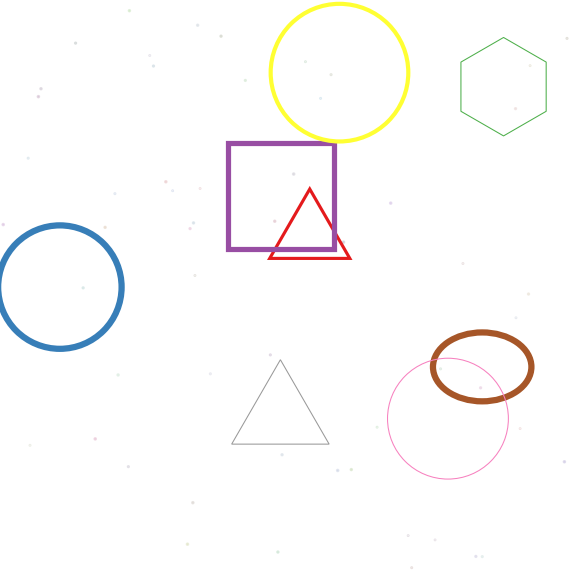[{"shape": "triangle", "thickness": 1.5, "radius": 0.4, "center": [0.536, 0.592]}, {"shape": "circle", "thickness": 3, "radius": 0.53, "center": [0.104, 0.502]}, {"shape": "hexagon", "thickness": 0.5, "radius": 0.43, "center": [0.872, 0.849]}, {"shape": "square", "thickness": 2.5, "radius": 0.46, "center": [0.486, 0.659]}, {"shape": "circle", "thickness": 2, "radius": 0.6, "center": [0.588, 0.873]}, {"shape": "oval", "thickness": 3, "radius": 0.43, "center": [0.835, 0.364]}, {"shape": "circle", "thickness": 0.5, "radius": 0.52, "center": [0.776, 0.274]}, {"shape": "triangle", "thickness": 0.5, "radius": 0.49, "center": [0.486, 0.279]}]